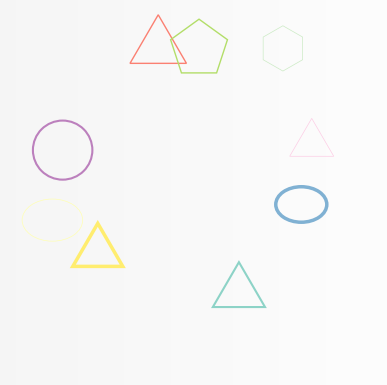[{"shape": "triangle", "thickness": 1.5, "radius": 0.39, "center": [0.617, 0.241]}, {"shape": "oval", "thickness": 0.5, "radius": 0.39, "center": [0.135, 0.428]}, {"shape": "triangle", "thickness": 1, "radius": 0.42, "center": [0.408, 0.878]}, {"shape": "oval", "thickness": 2.5, "radius": 0.33, "center": [0.778, 0.469]}, {"shape": "pentagon", "thickness": 1, "radius": 0.39, "center": [0.514, 0.873]}, {"shape": "triangle", "thickness": 0.5, "radius": 0.33, "center": [0.804, 0.627]}, {"shape": "circle", "thickness": 1.5, "radius": 0.38, "center": [0.162, 0.61]}, {"shape": "hexagon", "thickness": 0.5, "radius": 0.29, "center": [0.73, 0.874]}, {"shape": "triangle", "thickness": 2.5, "radius": 0.37, "center": [0.252, 0.345]}]